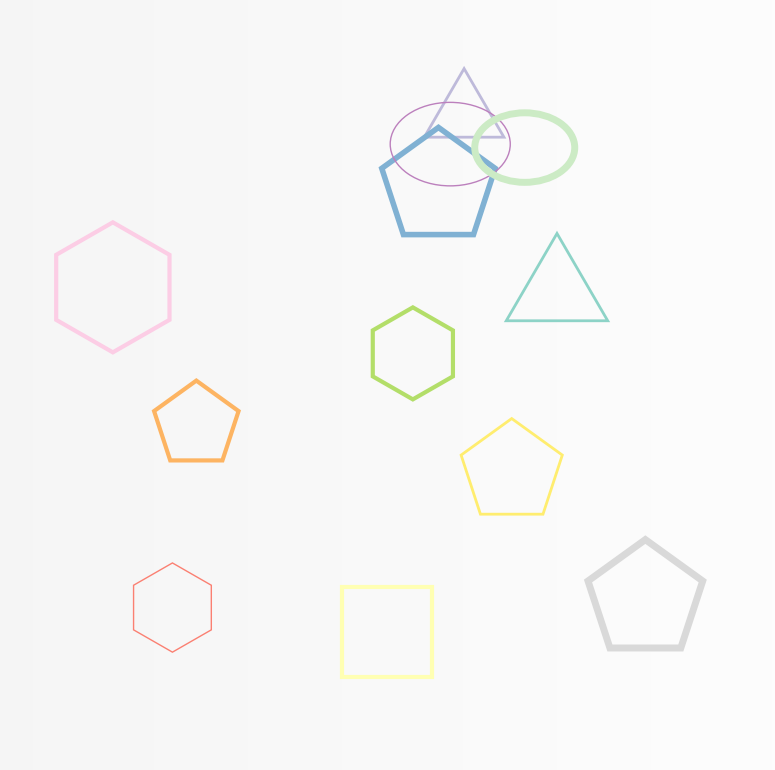[{"shape": "triangle", "thickness": 1, "radius": 0.38, "center": [0.719, 0.621]}, {"shape": "square", "thickness": 1.5, "radius": 0.29, "center": [0.499, 0.179]}, {"shape": "triangle", "thickness": 1, "radius": 0.3, "center": [0.599, 0.852]}, {"shape": "hexagon", "thickness": 0.5, "radius": 0.29, "center": [0.223, 0.211]}, {"shape": "pentagon", "thickness": 2, "radius": 0.38, "center": [0.566, 0.758]}, {"shape": "pentagon", "thickness": 1.5, "radius": 0.29, "center": [0.253, 0.448]}, {"shape": "hexagon", "thickness": 1.5, "radius": 0.3, "center": [0.533, 0.541]}, {"shape": "hexagon", "thickness": 1.5, "radius": 0.42, "center": [0.146, 0.627]}, {"shape": "pentagon", "thickness": 2.5, "radius": 0.39, "center": [0.833, 0.221]}, {"shape": "oval", "thickness": 0.5, "radius": 0.39, "center": [0.581, 0.813]}, {"shape": "oval", "thickness": 2.5, "radius": 0.32, "center": [0.677, 0.808]}, {"shape": "pentagon", "thickness": 1, "radius": 0.34, "center": [0.66, 0.388]}]